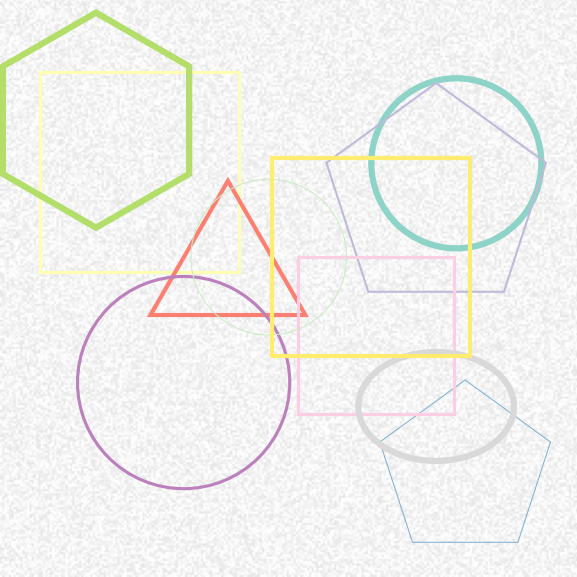[{"shape": "circle", "thickness": 3, "radius": 0.74, "center": [0.79, 0.716]}, {"shape": "square", "thickness": 1.5, "radius": 0.86, "center": [0.241, 0.701]}, {"shape": "pentagon", "thickness": 1, "radius": 1.0, "center": [0.755, 0.656]}, {"shape": "triangle", "thickness": 2, "radius": 0.77, "center": [0.395, 0.531]}, {"shape": "pentagon", "thickness": 0.5, "radius": 0.78, "center": [0.806, 0.186]}, {"shape": "hexagon", "thickness": 3, "radius": 0.93, "center": [0.166, 0.791]}, {"shape": "square", "thickness": 1.5, "radius": 0.68, "center": [0.651, 0.418]}, {"shape": "oval", "thickness": 3, "radius": 0.67, "center": [0.755, 0.295]}, {"shape": "circle", "thickness": 1.5, "radius": 0.92, "center": [0.318, 0.337]}, {"shape": "circle", "thickness": 0.5, "radius": 0.67, "center": [0.465, 0.554]}, {"shape": "square", "thickness": 2, "radius": 0.86, "center": [0.642, 0.554]}]